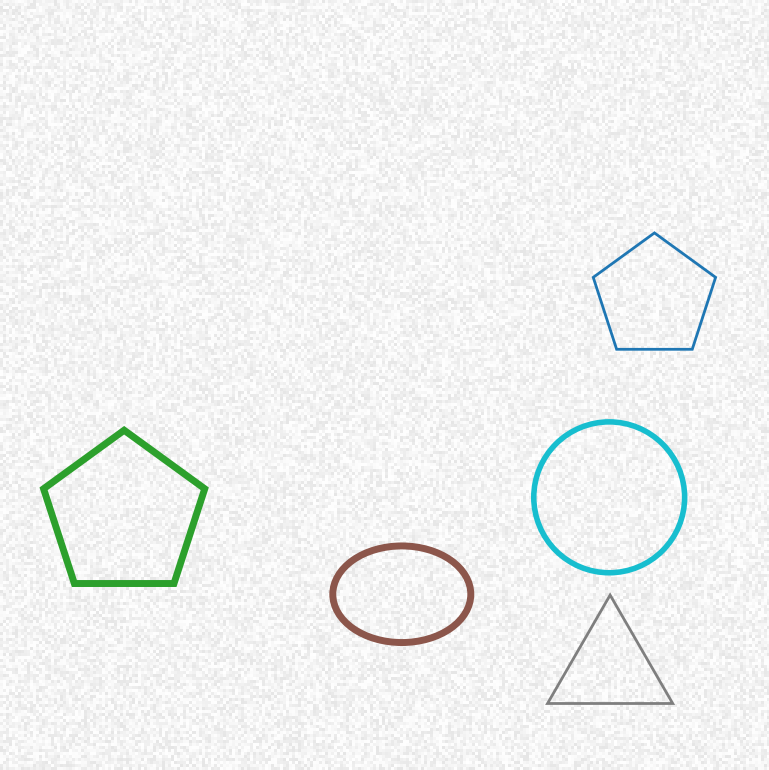[{"shape": "pentagon", "thickness": 1, "radius": 0.42, "center": [0.85, 0.614]}, {"shape": "pentagon", "thickness": 2.5, "radius": 0.55, "center": [0.161, 0.331]}, {"shape": "oval", "thickness": 2.5, "radius": 0.45, "center": [0.522, 0.228]}, {"shape": "triangle", "thickness": 1, "radius": 0.47, "center": [0.792, 0.133]}, {"shape": "circle", "thickness": 2, "radius": 0.49, "center": [0.791, 0.354]}]